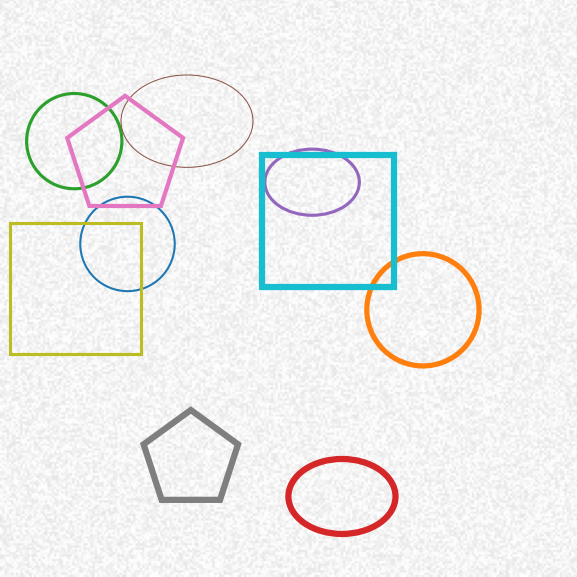[{"shape": "circle", "thickness": 1, "radius": 0.41, "center": [0.221, 0.577]}, {"shape": "circle", "thickness": 2.5, "radius": 0.49, "center": [0.732, 0.463]}, {"shape": "circle", "thickness": 1.5, "radius": 0.41, "center": [0.129, 0.755]}, {"shape": "oval", "thickness": 3, "radius": 0.46, "center": [0.592, 0.139]}, {"shape": "oval", "thickness": 1.5, "radius": 0.41, "center": [0.54, 0.684]}, {"shape": "oval", "thickness": 0.5, "radius": 0.57, "center": [0.324, 0.789]}, {"shape": "pentagon", "thickness": 2, "radius": 0.53, "center": [0.217, 0.728]}, {"shape": "pentagon", "thickness": 3, "radius": 0.43, "center": [0.33, 0.203]}, {"shape": "square", "thickness": 1.5, "radius": 0.57, "center": [0.131, 0.5]}, {"shape": "square", "thickness": 3, "radius": 0.57, "center": [0.568, 0.616]}]